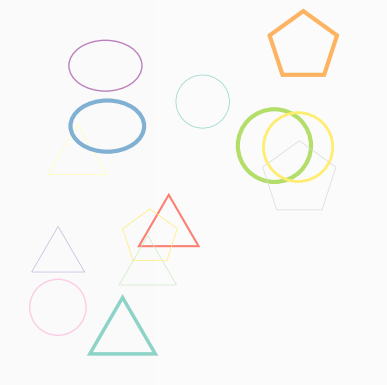[{"shape": "circle", "thickness": 0.5, "radius": 0.34, "center": [0.523, 0.736]}, {"shape": "triangle", "thickness": 2.5, "radius": 0.49, "center": [0.316, 0.13]}, {"shape": "triangle", "thickness": 0.5, "radius": 0.44, "center": [0.2, 0.59]}, {"shape": "triangle", "thickness": 0.5, "radius": 0.4, "center": [0.15, 0.333]}, {"shape": "triangle", "thickness": 1.5, "radius": 0.44, "center": [0.436, 0.405]}, {"shape": "oval", "thickness": 3, "radius": 0.47, "center": [0.277, 0.672]}, {"shape": "pentagon", "thickness": 3, "radius": 0.46, "center": [0.783, 0.88]}, {"shape": "circle", "thickness": 3, "radius": 0.47, "center": [0.708, 0.622]}, {"shape": "circle", "thickness": 1, "radius": 0.36, "center": [0.149, 0.202]}, {"shape": "pentagon", "thickness": 0.5, "radius": 0.5, "center": [0.772, 0.535]}, {"shape": "oval", "thickness": 1, "radius": 0.47, "center": [0.272, 0.829]}, {"shape": "triangle", "thickness": 0.5, "radius": 0.43, "center": [0.381, 0.302]}, {"shape": "pentagon", "thickness": 0.5, "radius": 0.37, "center": [0.387, 0.383]}, {"shape": "circle", "thickness": 2, "radius": 0.45, "center": [0.769, 0.618]}]